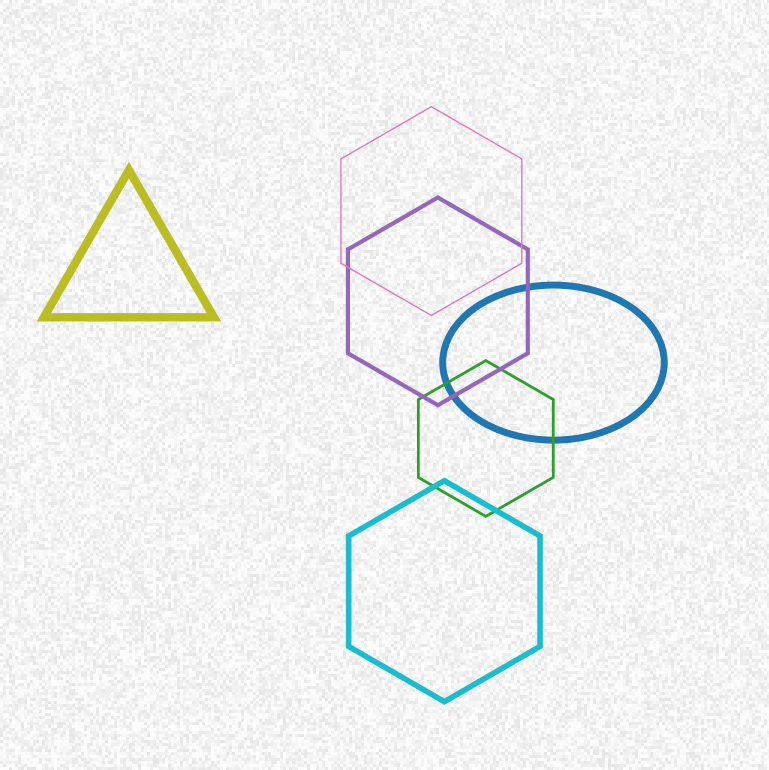[{"shape": "oval", "thickness": 2.5, "radius": 0.72, "center": [0.719, 0.529]}, {"shape": "hexagon", "thickness": 1, "radius": 0.51, "center": [0.631, 0.431]}, {"shape": "hexagon", "thickness": 1.5, "radius": 0.67, "center": [0.569, 0.609]}, {"shape": "hexagon", "thickness": 0.5, "radius": 0.68, "center": [0.56, 0.726]}, {"shape": "triangle", "thickness": 3, "radius": 0.64, "center": [0.167, 0.652]}, {"shape": "hexagon", "thickness": 2, "radius": 0.72, "center": [0.577, 0.232]}]